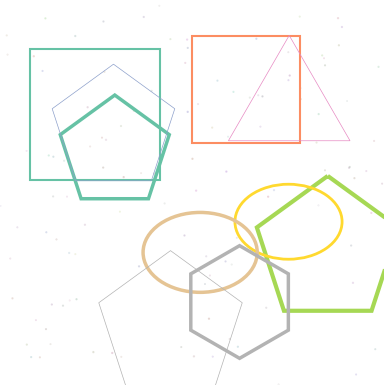[{"shape": "pentagon", "thickness": 2.5, "radius": 0.74, "center": [0.298, 0.604]}, {"shape": "square", "thickness": 1.5, "radius": 0.85, "center": [0.246, 0.702]}, {"shape": "square", "thickness": 1.5, "radius": 0.7, "center": [0.639, 0.768]}, {"shape": "pentagon", "thickness": 0.5, "radius": 0.84, "center": [0.295, 0.666]}, {"shape": "triangle", "thickness": 0.5, "radius": 0.91, "center": [0.751, 0.726]}, {"shape": "pentagon", "thickness": 3, "radius": 0.97, "center": [0.851, 0.349]}, {"shape": "oval", "thickness": 2, "radius": 0.7, "center": [0.749, 0.424]}, {"shape": "oval", "thickness": 2.5, "radius": 0.74, "center": [0.52, 0.344]}, {"shape": "hexagon", "thickness": 2.5, "radius": 0.73, "center": [0.622, 0.216]}, {"shape": "pentagon", "thickness": 0.5, "radius": 0.98, "center": [0.443, 0.153]}]